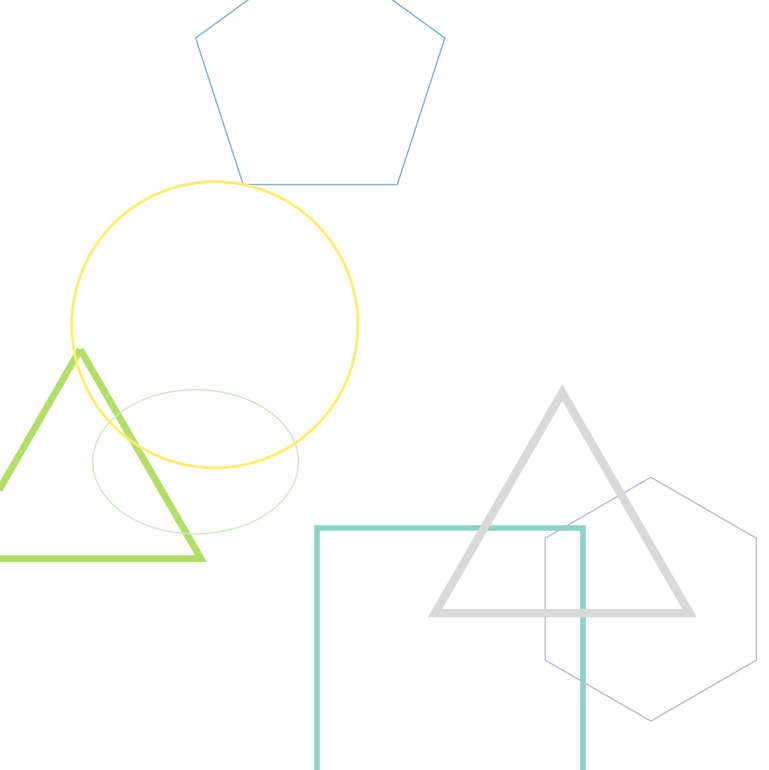[{"shape": "square", "thickness": 2, "radius": 0.86, "center": [0.585, 0.141]}, {"shape": "hexagon", "thickness": 0.5, "radius": 0.79, "center": [0.845, 0.222]}, {"shape": "pentagon", "thickness": 0.5, "radius": 0.85, "center": [0.416, 0.898]}, {"shape": "triangle", "thickness": 2.5, "radius": 0.91, "center": [0.104, 0.365]}, {"shape": "triangle", "thickness": 3, "radius": 0.95, "center": [0.73, 0.299]}, {"shape": "oval", "thickness": 0.5, "radius": 0.67, "center": [0.254, 0.4]}, {"shape": "circle", "thickness": 1, "radius": 0.93, "center": [0.279, 0.578]}]